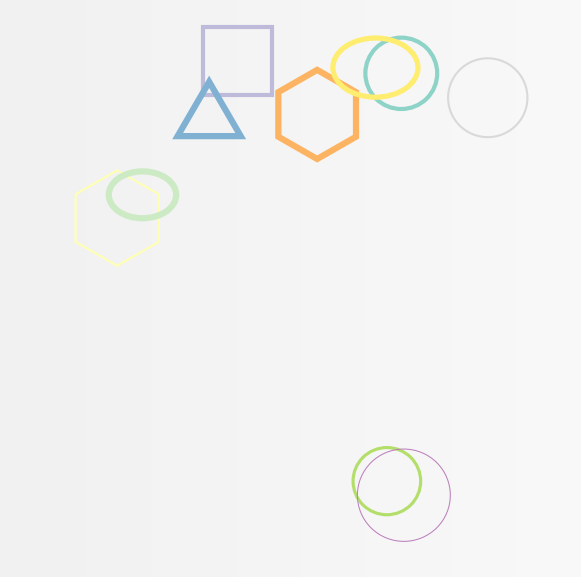[{"shape": "circle", "thickness": 2, "radius": 0.31, "center": [0.69, 0.872]}, {"shape": "hexagon", "thickness": 1, "radius": 0.41, "center": [0.202, 0.622]}, {"shape": "square", "thickness": 2, "radius": 0.3, "center": [0.408, 0.893]}, {"shape": "triangle", "thickness": 3, "radius": 0.31, "center": [0.36, 0.795]}, {"shape": "hexagon", "thickness": 3, "radius": 0.39, "center": [0.546, 0.801]}, {"shape": "circle", "thickness": 1.5, "radius": 0.29, "center": [0.666, 0.166]}, {"shape": "circle", "thickness": 1, "radius": 0.34, "center": [0.839, 0.83]}, {"shape": "circle", "thickness": 0.5, "radius": 0.4, "center": [0.695, 0.142]}, {"shape": "oval", "thickness": 3, "radius": 0.29, "center": [0.245, 0.662]}, {"shape": "oval", "thickness": 2.5, "radius": 0.37, "center": [0.646, 0.882]}]